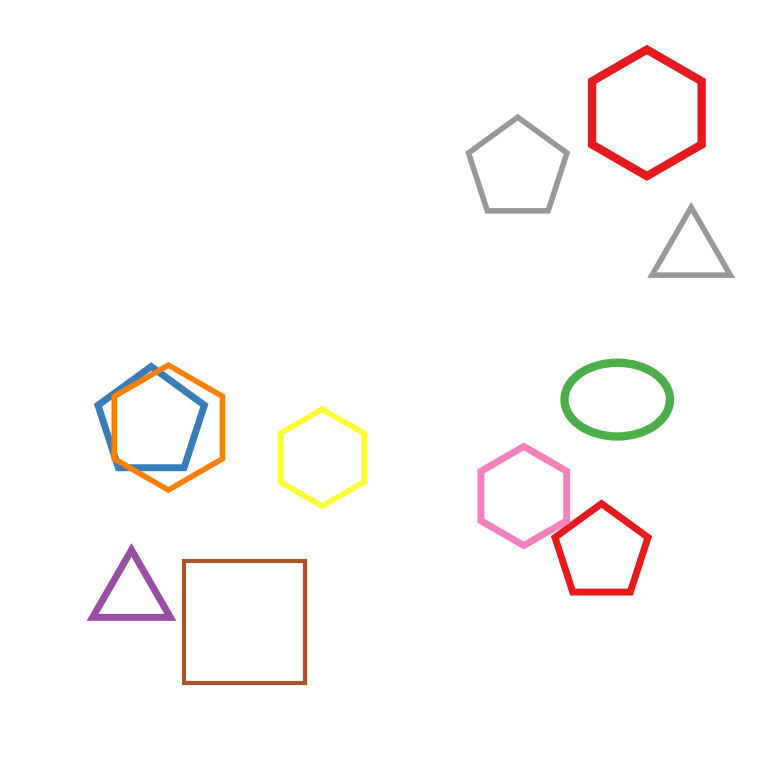[{"shape": "hexagon", "thickness": 3, "radius": 0.41, "center": [0.84, 0.853]}, {"shape": "pentagon", "thickness": 2.5, "radius": 0.32, "center": [0.781, 0.282]}, {"shape": "pentagon", "thickness": 2.5, "radius": 0.36, "center": [0.196, 0.451]}, {"shape": "oval", "thickness": 3, "radius": 0.34, "center": [0.802, 0.481]}, {"shape": "triangle", "thickness": 2.5, "radius": 0.29, "center": [0.171, 0.227]}, {"shape": "hexagon", "thickness": 2, "radius": 0.41, "center": [0.219, 0.445]}, {"shape": "hexagon", "thickness": 2, "radius": 0.31, "center": [0.418, 0.406]}, {"shape": "square", "thickness": 1.5, "radius": 0.39, "center": [0.318, 0.192]}, {"shape": "hexagon", "thickness": 2.5, "radius": 0.32, "center": [0.68, 0.356]}, {"shape": "triangle", "thickness": 2, "radius": 0.29, "center": [0.898, 0.672]}, {"shape": "pentagon", "thickness": 2, "radius": 0.34, "center": [0.672, 0.781]}]